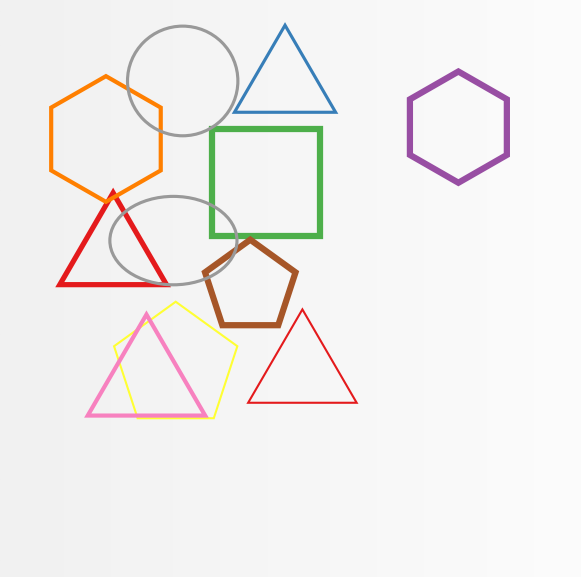[{"shape": "triangle", "thickness": 2.5, "radius": 0.53, "center": [0.195, 0.559]}, {"shape": "triangle", "thickness": 1, "radius": 0.54, "center": [0.52, 0.356]}, {"shape": "triangle", "thickness": 1.5, "radius": 0.5, "center": [0.49, 0.855]}, {"shape": "square", "thickness": 3, "radius": 0.46, "center": [0.457, 0.684]}, {"shape": "hexagon", "thickness": 3, "radius": 0.48, "center": [0.789, 0.779]}, {"shape": "hexagon", "thickness": 2, "radius": 0.54, "center": [0.182, 0.758]}, {"shape": "pentagon", "thickness": 1, "radius": 0.56, "center": [0.302, 0.365]}, {"shape": "pentagon", "thickness": 3, "radius": 0.41, "center": [0.431, 0.502]}, {"shape": "triangle", "thickness": 2, "radius": 0.58, "center": [0.252, 0.338]}, {"shape": "oval", "thickness": 1.5, "radius": 0.55, "center": [0.298, 0.583]}, {"shape": "circle", "thickness": 1.5, "radius": 0.47, "center": [0.314, 0.859]}]